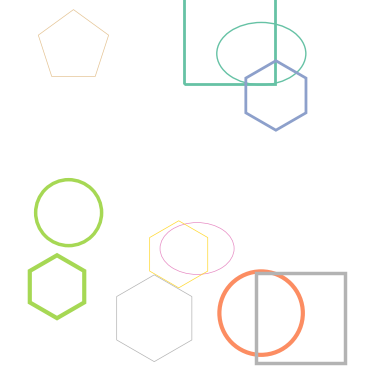[{"shape": "oval", "thickness": 1, "radius": 0.58, "center": [0.679, 0.861]}, {"shape": "square", "thickness": 2, "radius": 0.59, "center": [0.596, 0.899]}, {"shape": "circle", "thickness": 3, "radius": 0.54, "center": [0.678, 0.187]}, {"shape": "hexagon", "thickness": 2, "radius": 0.45, "center": [0.717, 0.752]}, {"shape": "oval", "thickness": 0.5, "radius": 0.48, "center": [0.512, 0.355]}, {"shape": "hexagon", "thickness": 3, "radius": 0.41, "center": [0.148, 0.255]}, {"shape": "circle", "thickness": 2.5, "radius": 0.43, "center": [0.178, 0.448]}, {"shape": "hexagon", "thickness": 0.5, "radius": 0.44, "center": [0.464, 0.339]}, {"shape": "pentagon", "thickness": 0.5, "radius": 0.48, "center": [0.191, 0.879]}, {"shape": "square", "thickness": 2.5, "radius": 0.58, "center": [0.78, 0.174]}, {"shape": "hexagon", "thickness": 0.5, "radius": 0.56, "center": [0.401, 0.173]}]